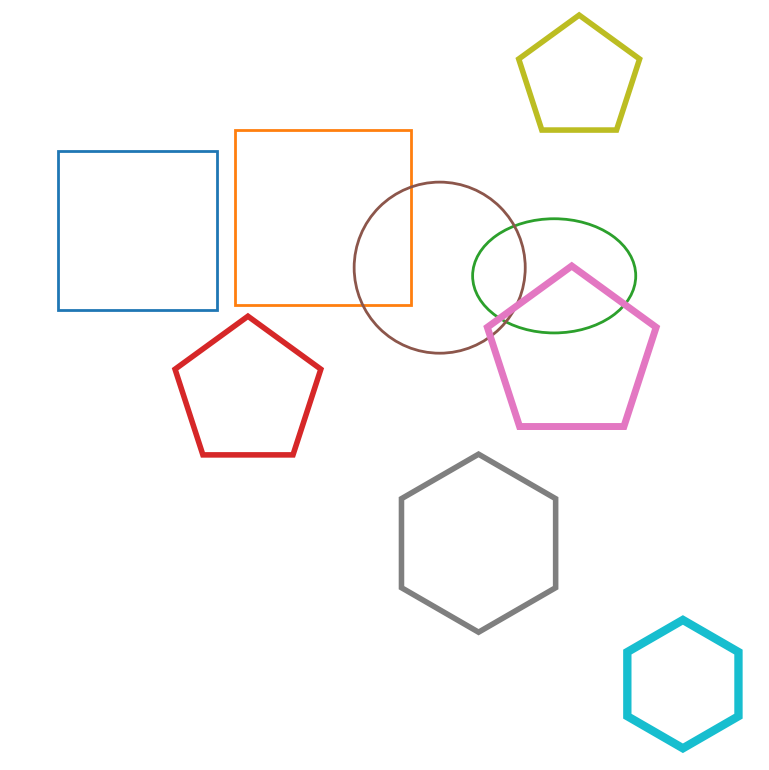[{"shape": "square", "thickness": 1, "radius": 0.52, "center": [0.178, 0.7]}, {"shape": "square", "thickness": 1, "radius": 0.57, "center": [0.419, 0.718]}, {"shape": "oval", "thickness": 1, "radius": 0.53, "center": [0.72, 0.642]}, {"shape": "pentagon", "thickness": 2, "radius": 0.5, "center": [0.322, 0.49]}, {"shape": "circle", "thickness": 1, "radius": 0.56, "center": [0.571, 0.652]}, {"shape": "pentagon", "thickness": 2.5, "radius": 0.58, "center": [0.743, 0.539]}, {"shape": "hexagon", "thickness": 2, "radius": 0.58, "center": [0.622, 0.295]}, {"shape": "pentagon", "thickness": 2, "radius": 0.41, "center": [0.752, 0.898]}, {"shape": "hexagon", "thickness": 3, "radius": 0.42, "center": [0.887, 0.112]}]